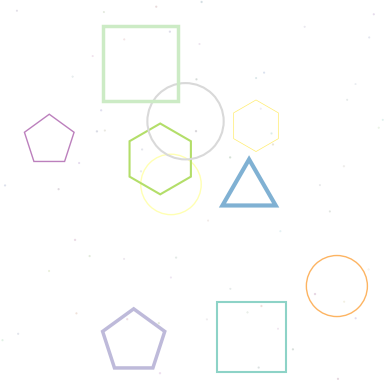[{"shape": "square", "thickness": 1.5, "radius": 0.45, "center": [0.653, 0.125]}, {"shape": "circle", "thickness": 1, "radius": 0.39, "center": [0.444, 0.521]}, {"shape": "pentagon", "thickness": 2.5, "radius": 0.42, "center": [0.347, 0.113]}, {"shape": "triangle", "thickness": 3, "radius": 0.4, "center": [0.647, 0.506]}, {"shape": "circle", "thickness": 1, "radius": 0.4, "center": [0.875, 0.257]}, {"shape": "hexagon", "thickness": 1.5, "radius": 0.46, "center": [0.416, 0.587]}, {"shape": "circle", "thickness": 1.5, "radius": 0.5, "center": [0.482, 0.685]}, {"shape": "pentagon", "thickness": 1, "radius": 0.34, "center": [0.128, 0.635]}, {"shape": "square", "thickness": 2.5, "radius": 0.49, "center": [0.365, 0.834]}, {"shape": "hexagon", "thickness": 0.5, "radius": 0.34, "center": [0.665, 0.673]}]